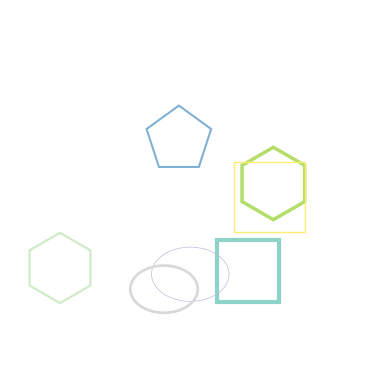[{"shape": "square", "thickness": 3, "radius": 0.4, "center": [0.645, 0.296]}, {"shape": "oval", "thickness": 0.5, "radius": 0.5, "center": [0.494, 0.288]}, {"shape": "pentagon", "thickness": 1.5, "radius": 0.44, "center": [0.465, 0.638]}, {"shape": "hexagon", "thickness": 2.5, "radius": 0.47, "center": [0.71, 0.523]}, {"shape": "oval", "thickness": 2, "radius": 0.44, "center": [0.426, 0.249]}, {"shape": "hexagon", "thickness": 1.5, "radius": 0.46, "center": [0.156, 0.304]}, {"shape": "square", "thickness": 1, "radius": 0.46, "center": [0.699, 0.488]}]